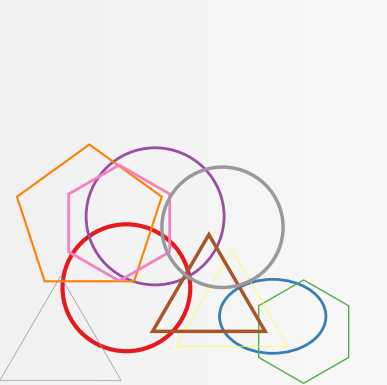[{"shape": "circle", "thickness": 3, "radius": 0.82, "center": [0.326, 0.253]}, {"shape": "oval", "thickness": 2, "radius": 0.69, "center": [0.704, 0.178]}, {"shape": "hexagon", "thickness": 1, "radius": 0.67, "center": [0.784, 0.139]}, {"shape": "circle", "thickness": 2, "radius": 0.89, "center": [0.4, 0.438]}, {"shape": "pentagon", "thickness": 1.5, "radius": 0.98, "center": [0.231, 0.428]}, {"shape": "triangle", "thickness": 0.5, "radius": 0.84, "center": [0.598, 0.184]}, {"shape": "triangle", "thickness": 2.5, "radius": 0.84, "center": [0.539, 0.223]}, {"shape": "hexagon", "thickness": 2, "radius": 0.75, "center": [0.308, 0.421]}, {"shape": "circle", "thickness": 2.5, "radius": 0.78, "center": [0.574, 0.41]}, {"shape": "triangle", "thickness": 0.5, "radius": 0.9, "center": [0.156, 0.102]}]